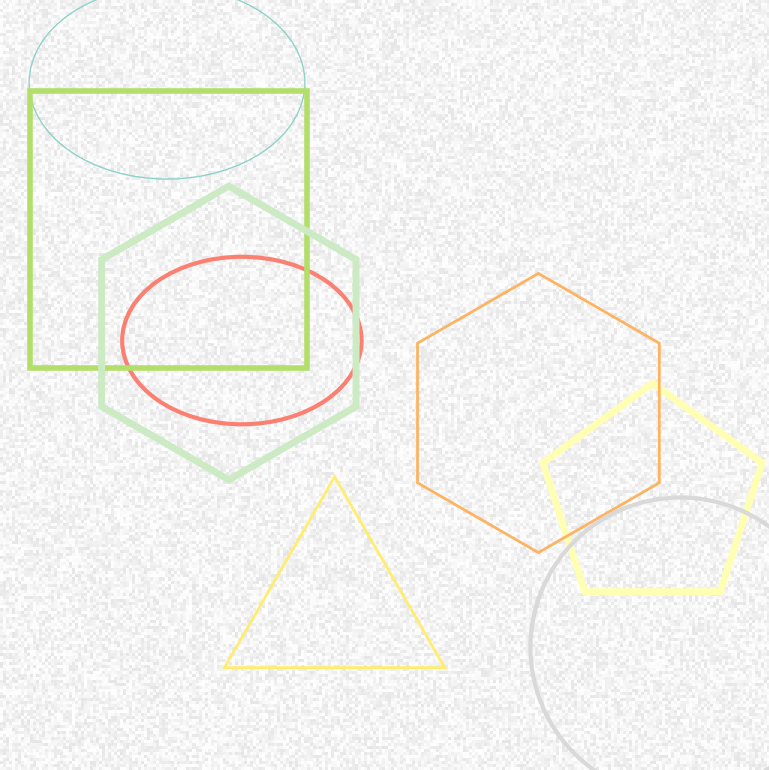[{"shape": "oval", "thickness": 0.5, "radius": 0.9, "center": [0.217, 0.893]}, {"shape": "pentagon", "thickness": 2.5, "radius": 0.75, "center": [0.848, 0.353]}, {"shape": "oval", "thickness": 1.5, "radius": 0.78, "center": [0.314, 0.558]}, {"shape": "hexagon", "thickness": 1, "radius": 0.91, "center": [0.699, 0.464]}, {"shape": "square", "thickness": 2, "radius": 0.9, "center": [0.219, 0.702]}, {"shape": "circle", "thickness": 1.5, "radius": 0.97, "center": [0.884, 0.159]}, {"shape": "hexagon", "thickness": 2.5, "radius": 0.95, "center": [0.297, 0.568]}, {"shape": "triangle", "thickness": 1, "radius": 0.83, "center": [0.435, 0.216]}]